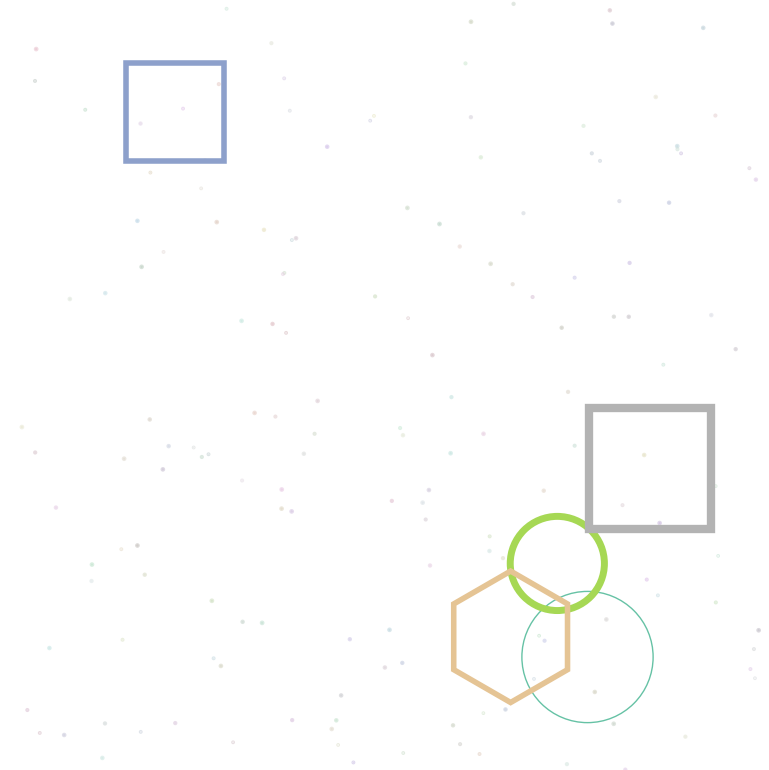[{"shape": "circle", "thickness": 0.5, "radius": 0.43, "center": [0.763, 0.147]}, {"shape": "square", "thickness": 2, "radius": 0.32, "center": [0.228, 0.855]}, {"shape": "circle", "thickness": 2.5, "radius": 0.31, "center": [0.724, 0.268]}, {"shape": "hexagon", "thickness": 2, "radius": 0.43, "center": [0.663, 0.173]}, {"shape": "square", "thickness": 3, "radius": 0.4, "center": [0.844, 0.392]}]